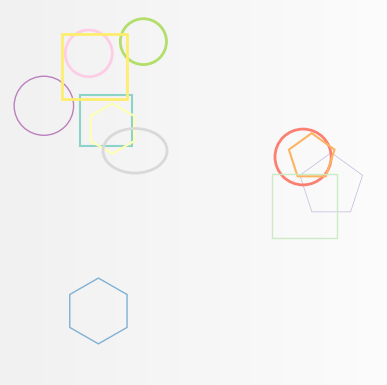[{"shape": "square", "thickness": 1.5, "radius": 0.34, "center": [0.273, 0.687]}, {"shape": "hexagon", "thickness": 1.5, "radius": 0.33, "center": [0.29, 0.666]}, {"shape": "pentagon", "thickness": 0.5, "radius": 0.43, "center": [0.855, 0.518]}, {"shape": "circle", "thickness": 2, "radius": 0.36, "center": [0.782, 0.592]}, {"shape": "hexagon", "thickness": 1, "radius": 0.43, "center": [0.254, 0.192]}, {"shape": "pentagon", "thickness": 1.5, "radius": 0.31, "center": [0.804, 0.592]}, {"shape": "circle", "thickness": 2, "radius": 0.3, "center": [0.37, 0.892]}, {"shape": "circle", "thickness": 2, "radius": 0.3, "center": [0.229, 0.861]}, {"shape": "oval", "thickness": 2, "radius": 0.41, "center": [0.349, 0.608]}, {"shape": "circle", "thickness": 1, "radius": 0.38, "center": [0.113, 0.725]}, {"shape": "square", "thickness": 1, "radius": 0.42, "center": [0.787, 0.465]}, {"shape": "square", "thickness": 2, "radius": 0.42, "center": [0.245, 0.828]}]